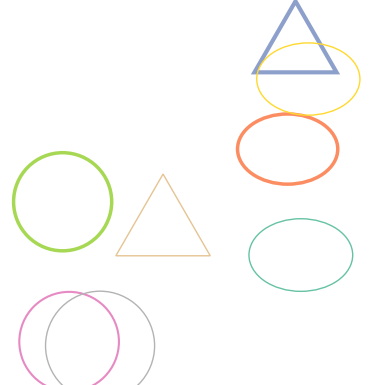[{"shape": "oval", "thickness": 1, "radius": 0.67, "center": [0.781, 0.338]}, {"shape": "oval", "thickness": 2.5, "radius": 0.65, "center": [0.747, 0.613]}, {"shape": "triangle", "thickness": 3, "radius": 0.62, "center": [0.768, 0.874]}, {"shape": "circle", "thickness": 1.5, "radius": 0.65, "center": [0.18, 0.113]}, {"shape": "circle", "thickness": 2.5, "radius": 0.64, "center": [0.163, 0.476]}, {"shape": "oval", "thickness": 1, "radius": 0.67, "center": [0.801, 0.795]}, {"shape": "triangle", "thickness": 1, "radius": 0.71, "center": [0.424, 0.406]}, {"shape": "circle", "thickness": 1, "radius": 0.71, "center": [0.26, 0.102]}]